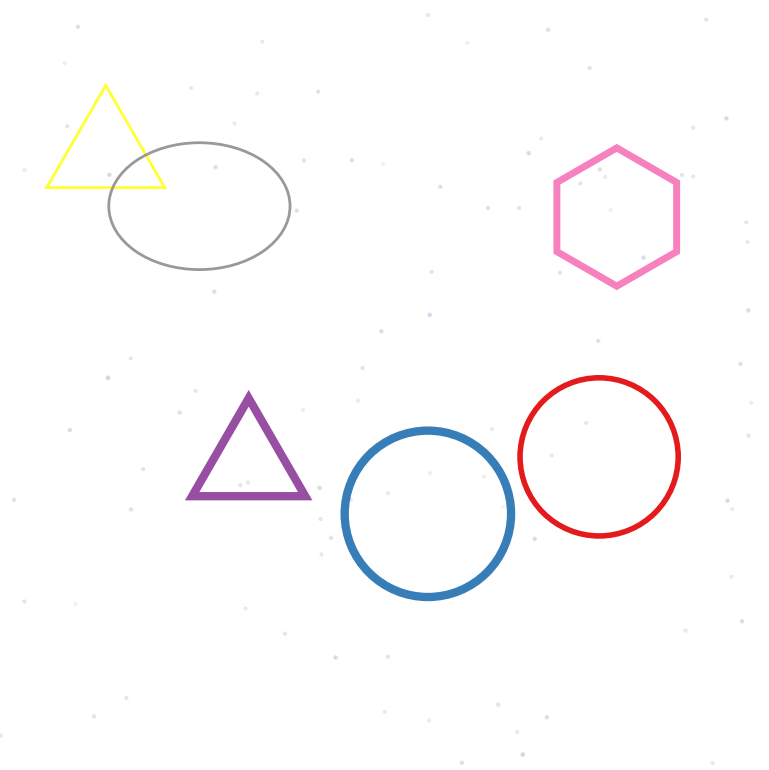[{"shape": "circle", "thickness": 2, "radius": 0.51, "center": [0.778, 0.407]}, {"shape": "circle", "thickness": 3, "radius": 0.54, "center": [0.556, 0.333]}, {"shape": "triangle", "thickness": 3, "radius": 0.42, "center": [0.323, 0.398]}, {"shape": "triangle", "thickness": 1, "radius": 0.44, "center": [0.137, 0.801]}, {"shape": "hexagon", "thickness": 2.5, "radius": 0.45, "center": [0.801, 0.718]}, {"shape": "oval", "thickness": 1, "radius": 0.59, "center": [0.259, 0.732]}]